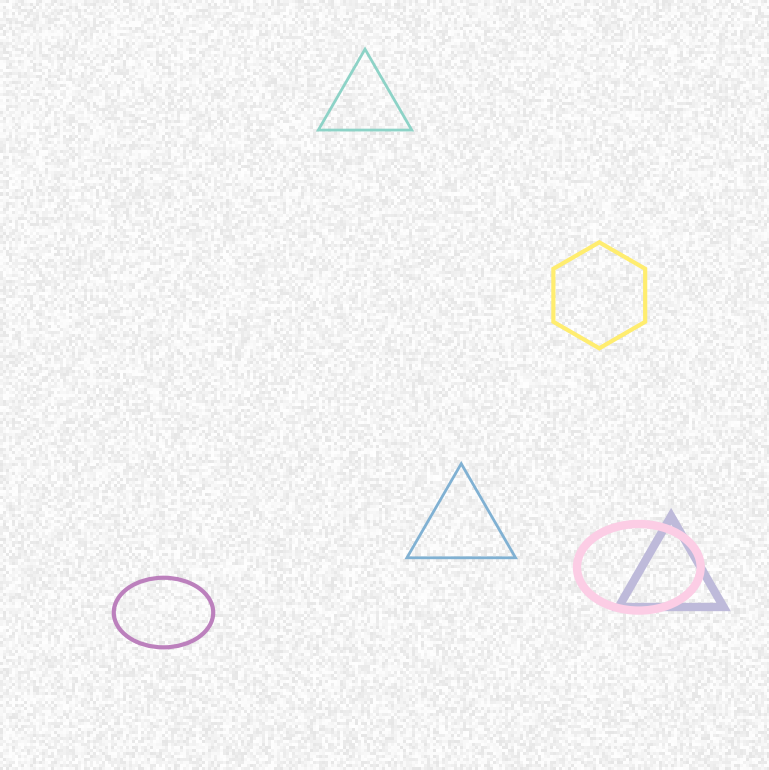[{"shape": "triangle", "thickness": 1, "radius": 0.35, "center": [0.474, 0.866]}, {"shape": "triangle", "thickness": 3, "radius": 0.39, "center": [0.872, 0.251]}, {"shape": "triangle", "thickness": 1, "radius": 0.41, "center": [0.599, 0.316]}, {"shape": "oval", "thickness": 3, "radius": 0.4, "center": [0.83, 0.263]}, {"shape": "oval", "thickness": 1.5, "radius": 0.32, "center": [0.212, 0.204]}, {"shape": "hexagon", "thickness": 1.5, "radius": 0.34, "center": [0.778, 0.616]}]